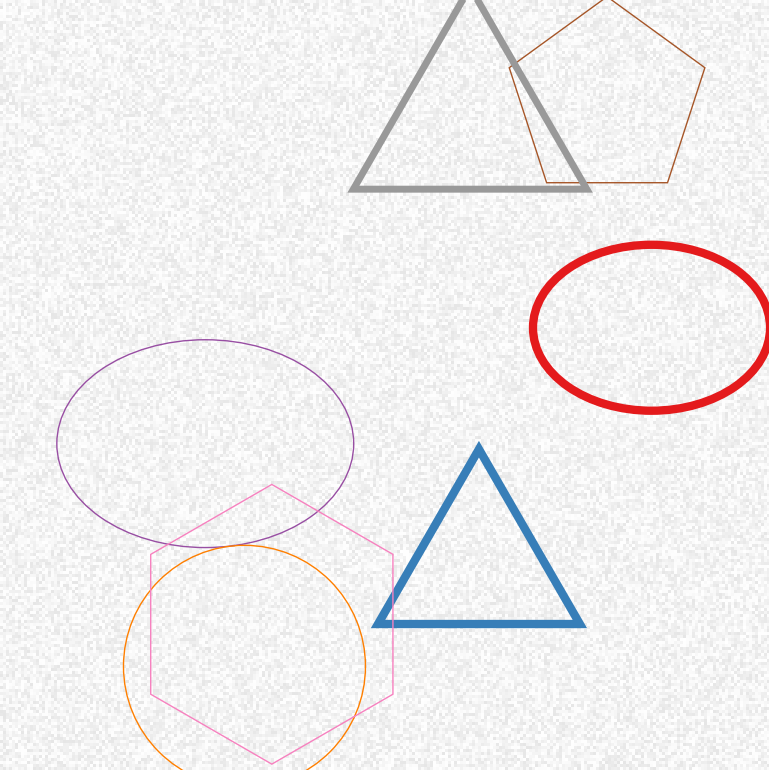[{"shape": "oval", "thickness": 3, "radius": 0.77, "center": [0.846, 0.574]}, {"shape": "triangle", "thickness": 3, "radius": 0.76, "center": [0.622, 0.265]}, {"shape": "oval", "thickness": 0.5, "radius": 0.96, "center": [0.267, 0.424]}, {"shape": "circle", "thickness": 0.5, "radius": 0.79, "center": [0.317, 0.135]}, {"shape": "pentagon", "thickness": 0.5, "radius": 0.67, "center": [0.788, 0.871]}, {"shape": "hexagon", "thickness": 0.5, "radius": 0.91, "center": [0.353, 0.189]}, {"shape": "triangle", "thickness": 2.5, "radius": 0.88, "center": [0.611, 0.842]}]